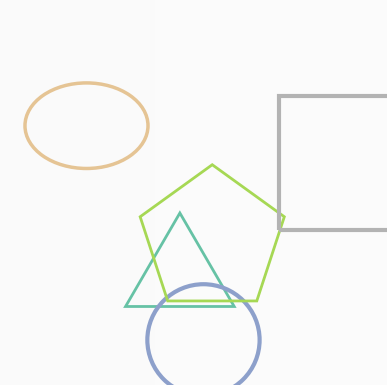[{"shape": "triangle", "thickness": 2, "radius": 0.81, "center": [0.464, 0.285]}, {"shape": "circle", "thickness": 3, "radius": 0.72, "center": [0.525, 0.117]}, {"shape": "pentagon", "thickness": 2, "radius": 0.98, "center": [0.548, 0.377]}, {"shape": "oval", "thickness": 2.5, "radius": 0.79, "center": [0.223, 0.674]}, {"shape": "square", "thickness": 3, "radius": 0.87, "center": [0.894, 0.577]}]